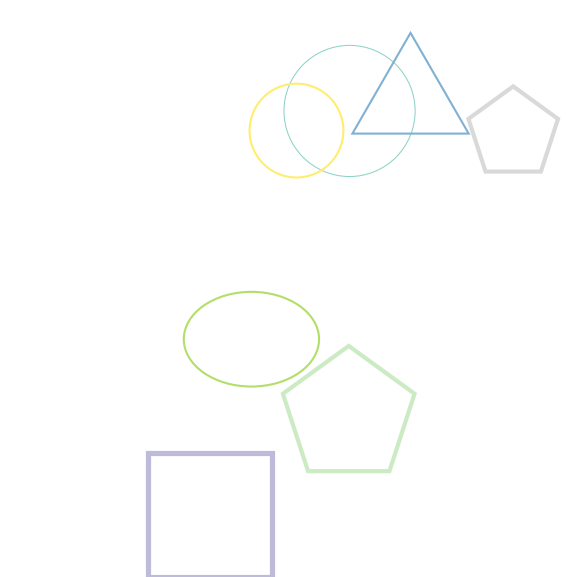[{"shape": "circle", "thickness": 0.5, "radius": 0.57, "center": [0.605, 0.807]}, {"shape": "square", "thickness": 2.5, "radius": 0.54, "center": [0.364, 0.107]}, {"shape": "triangle", "thickness": 1, "radius": 0.58, "center": [0.711, 0.826]}, {"shape": "oval", "thickness": 1, "radius": 0.59, "center": [0.435, 0.412]}, {"shape": "pentagon", "thickness": 2, "radius": 0.41, "center": [0.889, 0.768]}, {"shape": "pentagon", "thickness": 2, "radius": 0.6, "center": [0.604, 0.28]}, {"shape": "circle", "thickness": 1, "radius": 0.41, "center": [0.513, 0.773]}]